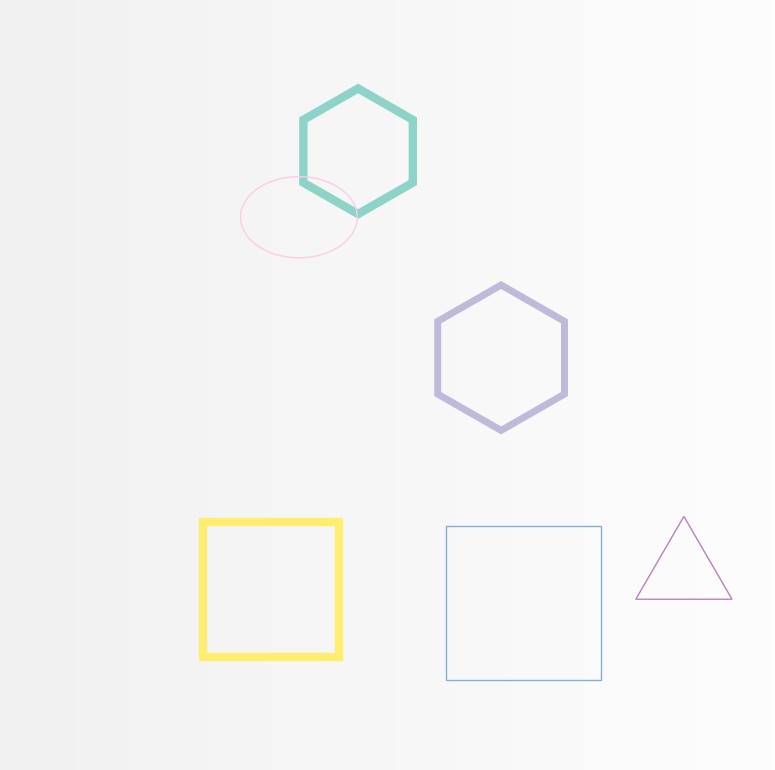[{"shape": "hexagon", "thickness": 3, "radius": 0.41, "center": [0.462, 0.804]}, {"shape": "hexagon", "thickness": 2.5, "radius": 0.47, "center": [0.647, 0.535]}, {"shape": "square", "thickness": 0.5, "radius": 0.5, "center": [0.675, 0.217]}, {"shape": "oval", "thickness": 0.5, "radius": 0.38, "center": [0.386, 0.718]}, {"shape": "triangle", "thickness": 0.5, "radius": 0.36, "center": [0.882, 0.258]}, {"shape": "square", "thickness": 3, "radius": 0.44, "center": [0.349, 0.234]}]